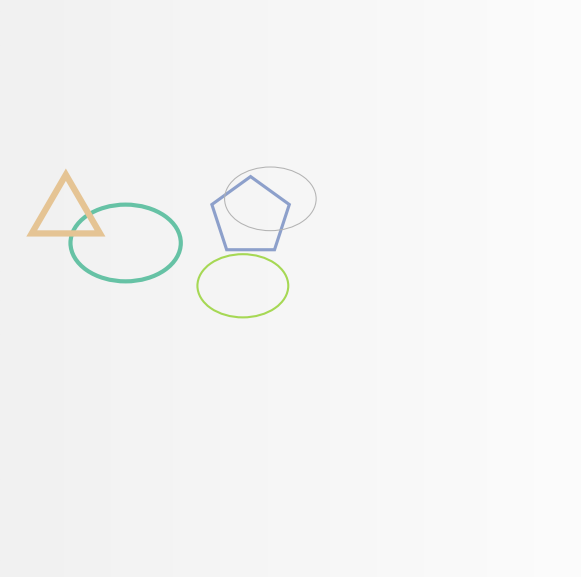[{"shape": "oval", "thickness": 2, "radius": 0.47, "center": [0.216, 0.578]}, {"shape": "pentagon", "thickness": 1.5, "radius": 0.35, "center": [0.431, 0.623]}, {"shape": "oval", "thickness": 1, "radius": 0.39, "center": [0.418, 0.504]}, {"shape": "triangle", "thickness": 3, "radius": 0.34, "center": [0.113, 0.629]}, {"shape": "oval", "thickness": 0.5, "radius": 0.39, "center": [0.465, 0.655]}]